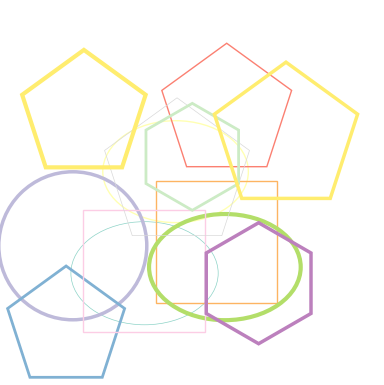[{"shape": "oval", "thickness": 0.5, "radius": 0.96, "center": [0.375, 0.29]}, {"shape": "oval", "thickness": 1, "radius": 0.95, "center": [0.456, 0.554]}, {"shape": "circle", "thickness": 2.5, "radius": 0.96, "center": [0.189, 0.362]}, {"shape": "pentagon", "thickness": 1, "radius": 0.89, "center": [0.589, 0.71]}, {"shape": "pentagon", "thickness": 2, "radius": 0.8, "center": [0.172, 0.149]}, {"shape": "square", "thickness": 1, "radius": 0.79, "center": [0.563, 0.371]}, {"shape": "oval", "thickness": 3, "radius": 0.98, "center": [0.584, 0.306]}, {"shape": "square", "thickness": 1, "radius": 0.79, "center": [0.375, 0.295]}, {"shape": "pentagon", "thickness": 0.5, "radius": 0.99, "center": [0.46, 0.548]}, {"shape": "hexagon", "thickness": 2.5, "radius": 0.79, "center": [0.672, 0.264]}, {"shape": "hexagon", "thickness": 2, "radius": 0.69, "center": [0.499, 0.593]}, {"shape": "pentagon", "thickness": 2.5, "radius": 0.98, "center": [0.743, 0.643]}, {"shape": "pentagon", "thickness": 3, "radius": 0.84, "center": [0.218, 0.702]}]